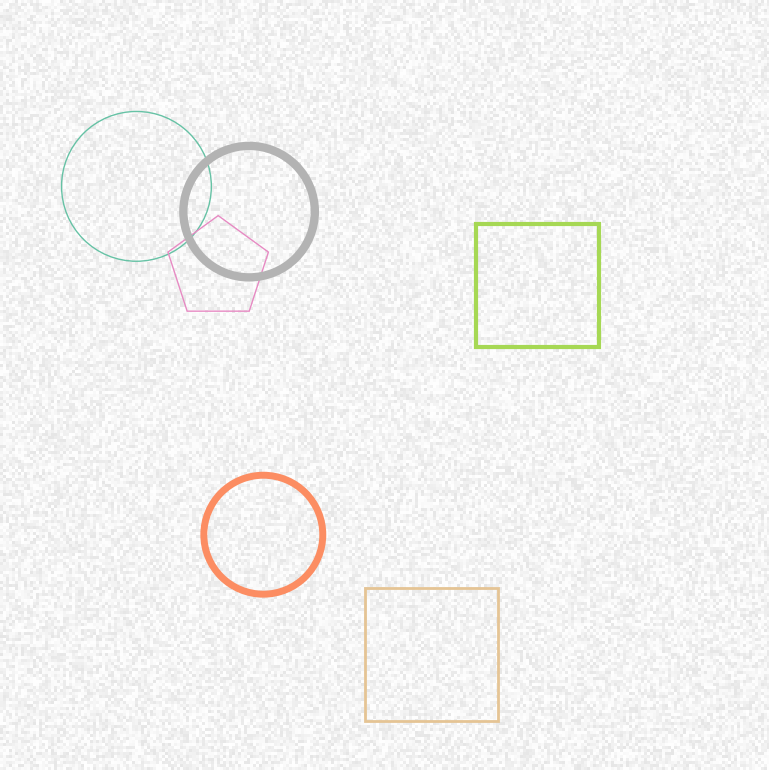[{"shape": "circle", "thickness": 0.5, "radius": 0.49, "center": [0.177, 0.758]}, {"shape": "circle", "thickness": 2.5, "radius": 0.39, "center": [0.342, 0.306]}, {"shape": "pentagon", "thickness": 0.5, "radius": 0.34, "center": [0.283, 0.651]}, {"shape": "square", "thickness": 1.5, "radius": 0.4, "center": [0.698, 0.629]}, {"shape": "square", "thickness": 1, "radius": 0.43, "center": [0.561, 0.15]}, {"shape": "circle", "thickness": 3, "radius": 0.43, "center": [0.324, 0.725]}]